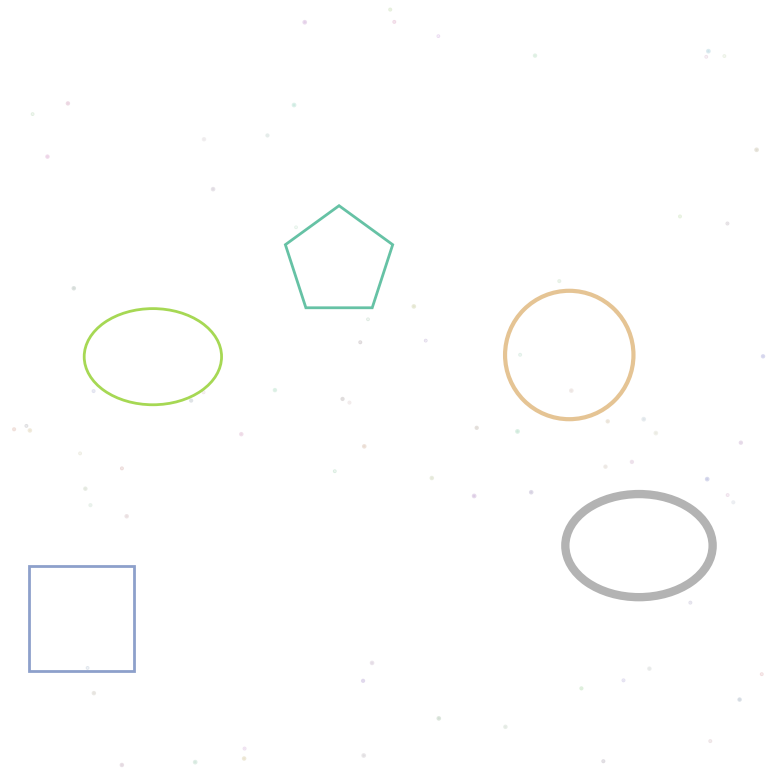[{"shape": "pentagon", "thickness": 1, "radius": 0.37, "center": [0.44, 0.66]}, {"shape": "square", "thickness": 1, "radius": 0.34, "center": [0.105, 0.197]}, {"shape": "oval", "thickness": 1, "radius": 0.45, "center": [0.199, 0.537]}, {"shape": "circle", "thickness": 1.5, "radius": 0.42, "center": [0.739, 0.539]}, {"shape": "oval", "thickness": 3, "radius": 0.48, "center": [0.83, 0.291]}]